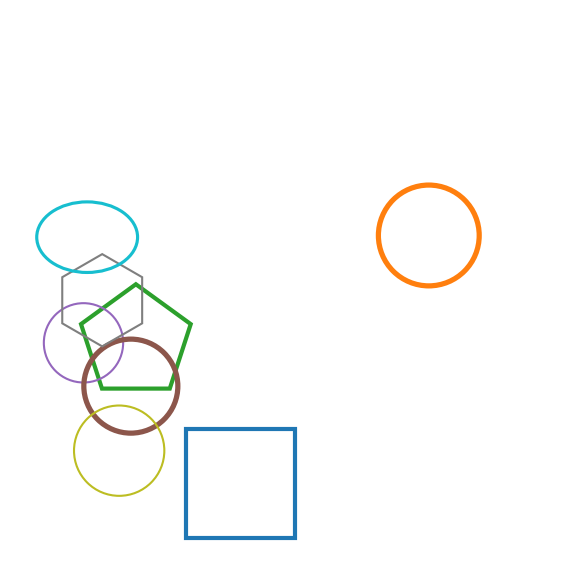[{"shape": "square", "thickness": 2, "radius": 0.47, "center": [0.416, 0.162]}, {"shape": "circle", "thickness": 2.5, "radius": 0.44, "center": [0.743, 0.591]}, {"shape": "pentagon", "thickness": 2, "radius": 0.5, "center": [0.235, 0.407]}, {"shape": "circle", "thickness": 1, "radius": 0.34, "center": [0.145, 0.405]}, {"shape": "circle", "thickness": 2.5, "radius": 0.41, "center": [0.227, 0.331]}, {"shape": "hexagon", "thickness": 1, "radius": 0.4, "center": [0.177, 0.479]}, {"shape": "circle", "thickness": 1, "radius": 0.39, "center": [0.206, 0.219]}, {"shape": "oval", "thickness": 1.5, "radius": 0.44, "center": [0.151, 0.588]}]